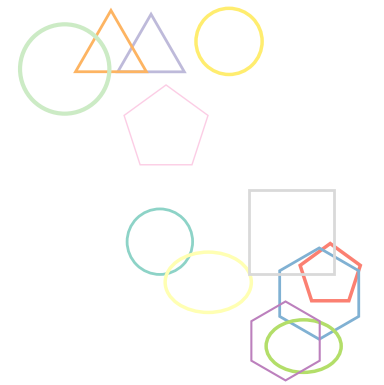[{"shape": "circle", "thickness": 2, "radius": 0.43, "center": [0.415, 0.372]}, {"shape": "oval", "thickness": 2.5, "radius": 0.56, "center": [0.541, 0.267]}, {"shape": "triangle", "thickness": 2, "radius": 0.5, "center": [0.392, 0.863]}, {"shape": "pentagon", "thickness": 2.5, "radius": 0.41, "center": [0.858, 0.285]}, {"shape": "hexagon", "thickness": 2, "radius": 0.59, "center": [0.829, 0.237]}, {"shape": "triangle", "thickness": 2, "radius": 0.53, "center": [0.288, 0.867]}, {"shape": "oval", "thickness": 2.5, "radius": 0.49, "center": [0.789, 0.101]}, {"shape": "pentagon", "thickness": 1, "radius": 0.57, "center": [0.431, 0.665]}, {"shape": "square", "thickness": 2, "radius": 0.55, "center": [0.757, 0.398]}, {"shape": "hexagon", "thickness": 1.5, "radius": 0.51, "center": [0.742, 0.114]}, {"shape": "circle", "thickness": 3, "radius": 0.58, "center": [0.168, 0.821]}, {"shape": "circle", "thickness": 2.5, "radius": 0.43, "center": [0.595, 0.892]}]